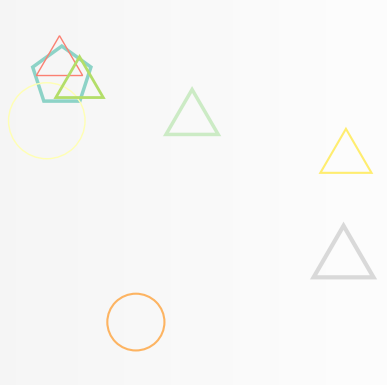[{"shape": "pentagon", "thickness": 2.5, "radius": 0.4, "center": [0.16, 0.801]}, {"shape": "circle", "thickness": 1, "radius": 0.49, "center": [0.121, 0.686]}, {"shape": "triangle", "thickness": 1, "radius": 0.34, "center": [0.154, 0.838]}, {"shape": "circle", "thickness": 1.5, "radius": 0.37, "center": [0.351, 0.163]}, {"shape": "triangle", "thickness": 2, "radius": 0.35, "center": [0.205, 0.782]}, {"shape": "triangle", "thickness": 3, "radius": 0.45, "center": [0.887, 0.324]}, {"shape": "triangle", "thickness": 2.5, "radius": 0.39, "center": [0.496, 0.69]}, {"shape": "triangle", "thickness": 1.5, "radius": 0.38, "center": [0.893, 0.589]}]